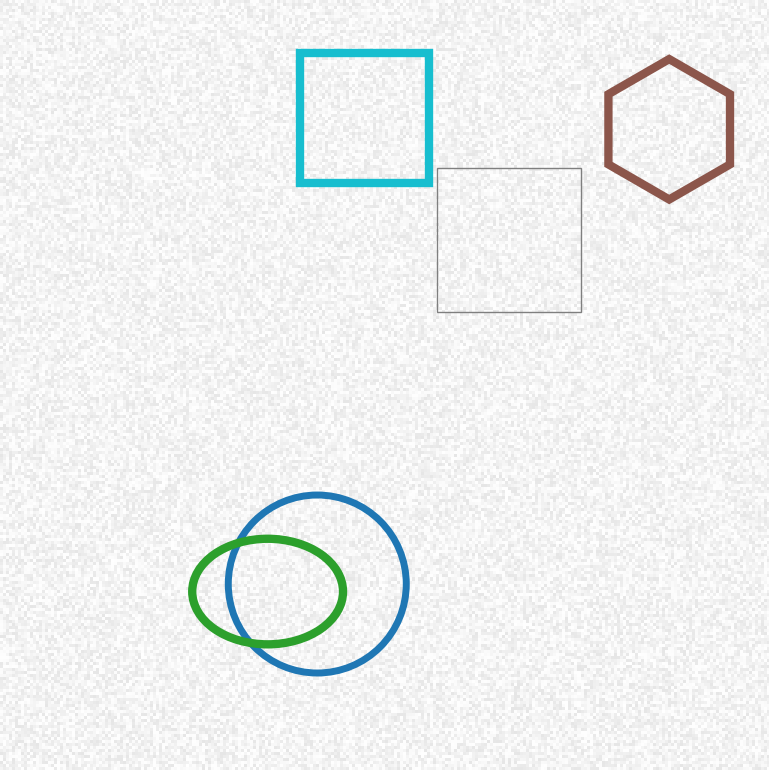[{"shape": "circle", "thickness": 2.5, "radius": 0.58, "center": [0.412, 0.242]}, {"shape": "oval", "thickness": 3, "radius": 0.49, "center": [0.348, 0.232]}, {"shape": "hexagon", "thickness": 3, "radius": 0.46, "center": [0.869, 0.832]}, {"shape": "square", "thickness": 0.5, "radius": 0.47, "center": [0.661, 0.688]}, {"shape": "square", "thickness": 3, "radius": 0.42, "center": [0.473, 0.846]}]